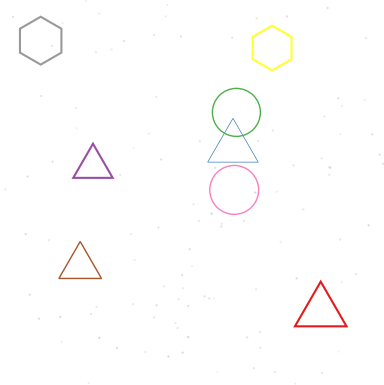[{"shape": "triangle", "thickness": 1.5, "radius": 0.39, "center": [0.833, 0.191]}, {"shape": "triangle", "thickness": 0.5, "radius": 0.38, "center": [0.605, 0.617]}, {"shape": "circle", "thickness": 1, "radius": 0.31, "center": [0.614, 0.708]}, {"shape": "triangle", "thickness": 1.5, "radius": 0.3, "center": [0.242, 0.568]}, {"shape": "hexagon", "thickness": 1.5, "radius": 0.29, "center": [0.707, 0.875]}, {"shape": "triangle", "thickness": 1, "radius": 0.32, "center": [0.208, 0.309]}, {"shape": "circle", "thickness": 1, "radius": 0.32, "center": [0.608, 0.507]}, {"shape": "hexagon", "thickness": 1.5, "radius": 0.31, "center": [0.106, 0.894]}]